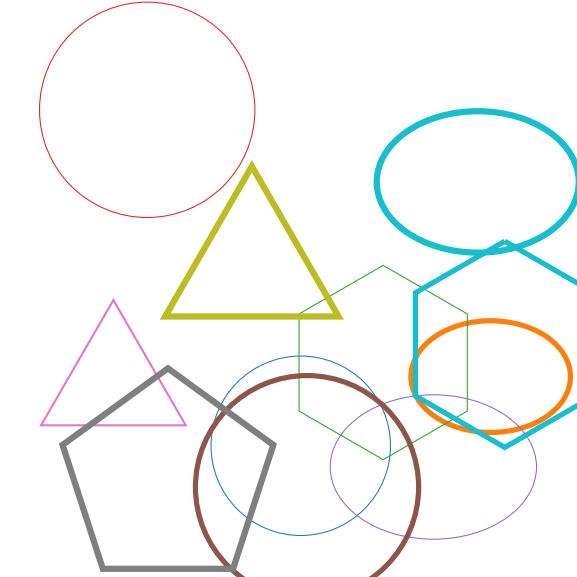[{"shape": "circle", "thickness": 0.5, "radius": 0.78, "center": [0.521, 0.227]}, {"shape": "oval", "thickness": 2.5, "radius": 0.69, "center": [0.85, 0.347]}, {"shape": "hexagon", "thickness": 0.5, "radius": 0.84, "center": [0.663, 0.371]}, {"shape": "circle", "thickness": 0.5, "radius": 0.93, "center": [0.255, 0.809]}, {"shape": "oval", "thickness": 0.5, "radius": 0.89, "center": [0.75, 0.19]}, {"shape": "circle", "thickness": 2.5, "radius": 0.97, "center": [0.532, 0.156]}, {"shape": "triangle", "thickness": 1, "radius": 0.72, "center": [0.196, 0.335]}, {"shape": "pentagon", "thickness": 3, "radius": 0.96, "center": [0.291, 0.169]}, {"shape": "triangle", "thickness": 3, "radius": 0.87, "center": [0.436, 0.538]}, {"shape": "hexagon", "thickness": 2.5, "radius": 0.89, "center": [0.874, 0.403]}, {"shape": "oval", "thickness": 3, "radius": 0.87, "center": [0.827, 0.684]}]